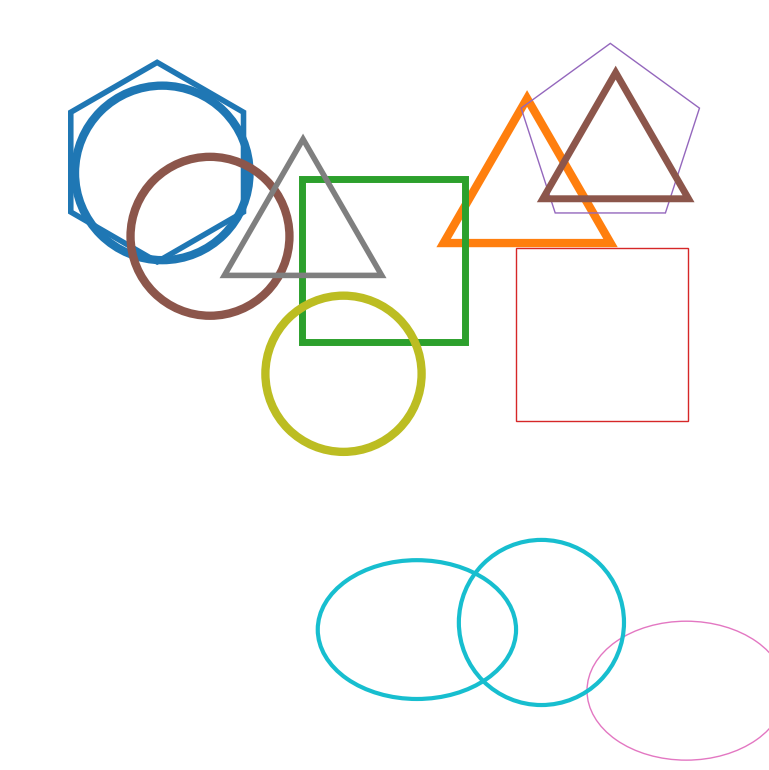[{"shape": "circle", "thickness": 3, "radius": 0.57, "center": [0.211, 0.775]}, {"shape": "hexagon", "thickness": 2, "radius": 0.65, "center": [0.204, 0.789]}, {"shape": "triangle", "thickness": 3, "radius": 0.63, "center": [0.685, 0.747]}, {"shape": "square", "thickness": 2.5, "radius": 0.53, "center": [0.498, 0.662]}, {"shape": "square", "thickness": 0.5, "radius": 0.56, "center": [0.781, 0.565]}, {"shape": "pentagon", "thickness": 0.5, "radius": 0.61, "center": [0.793, 0.822]}, {"shape": "circle", "thickness": 3, "radius": 0.52, "center": [0.273, 0.693]}, {"shape": "triangle", "thickness": 2.5, "radius": 0.55, "center": [0.8, 0.796]}, {"shape": "oval", "thickness": 0.5, "radius": 0.64, "center": [0.891, 0.103]}, {"shape": "triangle", "thickness": 2, "radius": 0.59, "center": [0.394, 0.701]}, {"shape": "circle", "thickness": 3, "radius": 0.51, "center": [0.446, 0.515]}, {"shape": "circle", "thickness": 1.5, "radius": 0.54, "center": [0.703, 0.192]}, {"shape": "oval", "thickness": 1.5, "radius": 0.64, "center": [0.541, 0.182]}]